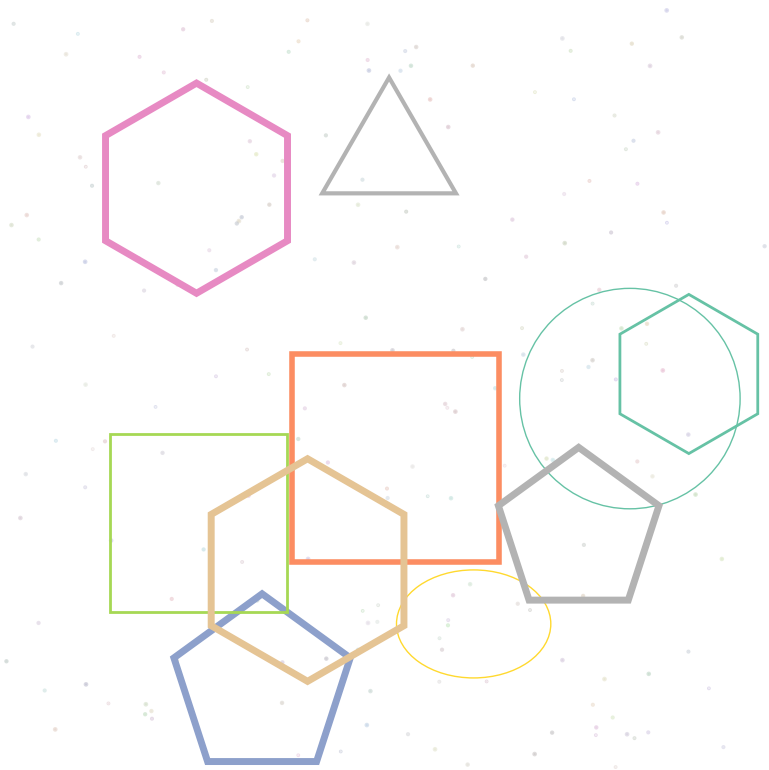[{"shape": "hexagon", "thickness": 1, "radius": 0.52, "center": [0.895, 0.514]}, {"shape": "circle", "thickness": 0.5, "radius": 0.72, "center": [0.818, 0.482]}, {"shape": "square", "thickness": 2, "radius": 0.67, "center": [0.514, 0.405]}, {"shape": "pentagon", "thickness": 2.5, "radius": 0.6, "center": [0.34, 0.108]}, {"shape": "hexagon", "thickness": 2.5, "radius": 0.68, "center": [0.255, 0.756]}, {"shape": "square", "thickness": 1, "radius": 0.58, "center": [0.258, 0.321]}, {"shape": "oval", "thickness": 0.5, "radius": 0.5, "center": [0.615, 0.19]}, {"shape": "hexagon", "thickness": 2.5, "radius": 0.72, "center": [0.399, 0.26]}, {"shape": "pentagon", "thickness": 2.5, "radius": 0.55, "center": [0.752, 0.309]}, {"shape": "triangle", "thickness": 1.5, "radius": 0.5, "center": [0.505, 0.799]}]